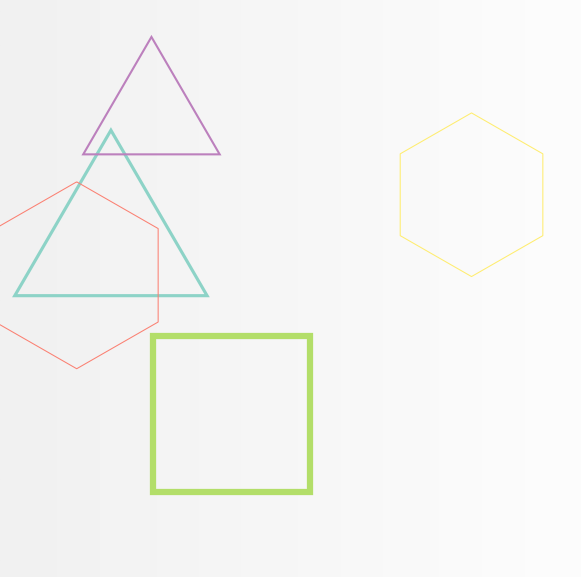[{"shape": "triangle", "thickness": 1.5, "radius": 0.95, "center": [0.191, 0.583]}, {"shape": "hexagon", "thickness": 0.5, "radius": 0.81, "center": [0.132, 0.522]}, {"shape": "square", "thickness": 3, "radius": 0.67, "center": [0.399, 0.282]}, {"shape": "triangle", "thickness": 1, "radius": 0.68, "center": [0.261, 0.8]}, {"shape": "hexagon", "thickness": 0.5, "radius": 0.71, "center": [0.811, 0.662]}]